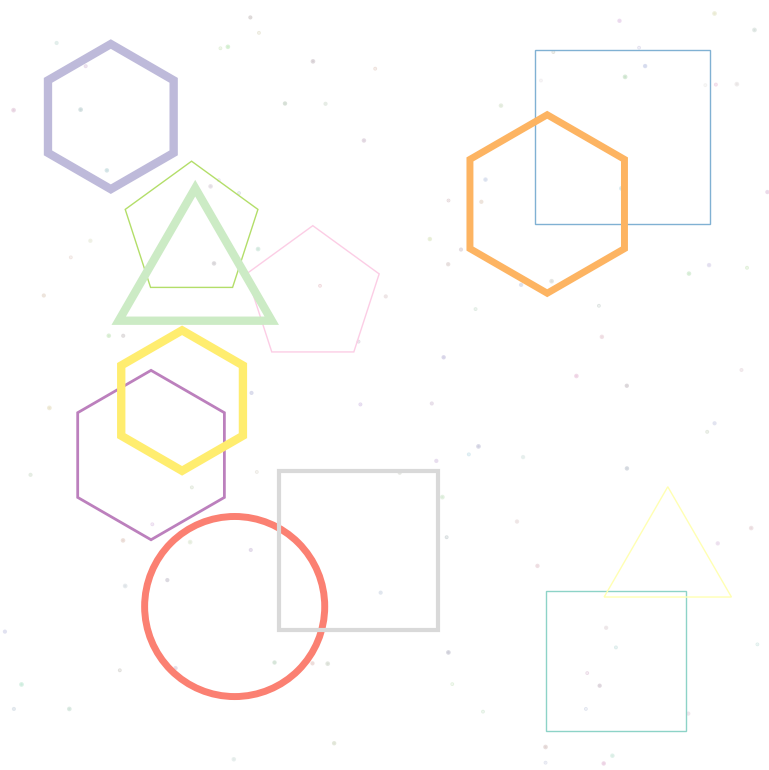[{"shape": "square", "thickness": 0.5, "radius": 0.45, "center": [0.8, 0.142]}, {"shape": "triangle", "thickness": 0.5, "radius": 0.48, "center": [0.867, 0.272]}, {"shape": "hexagon", "thickness": 3, "radius": 0.47, "center": [0.144, 0.849]}, {"shape": "circle", "thickness": 2.5, "radius": 0.58, "center": [0.305, 0.212]}, {"shape": "square", "thickness": 0.5, "radius": 0.57, "center": [0.808, 0.822]}, {"shape": "hexagon", "thickness": 2.5, "radius": 0.58, "center": [0.711, 0.735]}, {"shape": "pentagon", "thickness": 0.5, "radius": 0.45, "center": [0.249, 0.7]}, {"shape": "pentagon", "thickness": 0.5, "radius": 0.45, "center": [0.406, 0.616]}, {"shape": "square", "thickness": 1.5, "radius": 0.52, "center": [0.466, 0.285]}, {"shape": "hexagon", "thickness": 1, "radius": 0.55, "center": [0.196, 0.409]}, {"shape": "triangle", "thickness": 3, "radius": 0.57, "center": [0.254, 0.641]}, {"shape": "hexagon", "thickness": 3, "radius": 0.46, "center": [0.236, 0.48]}]